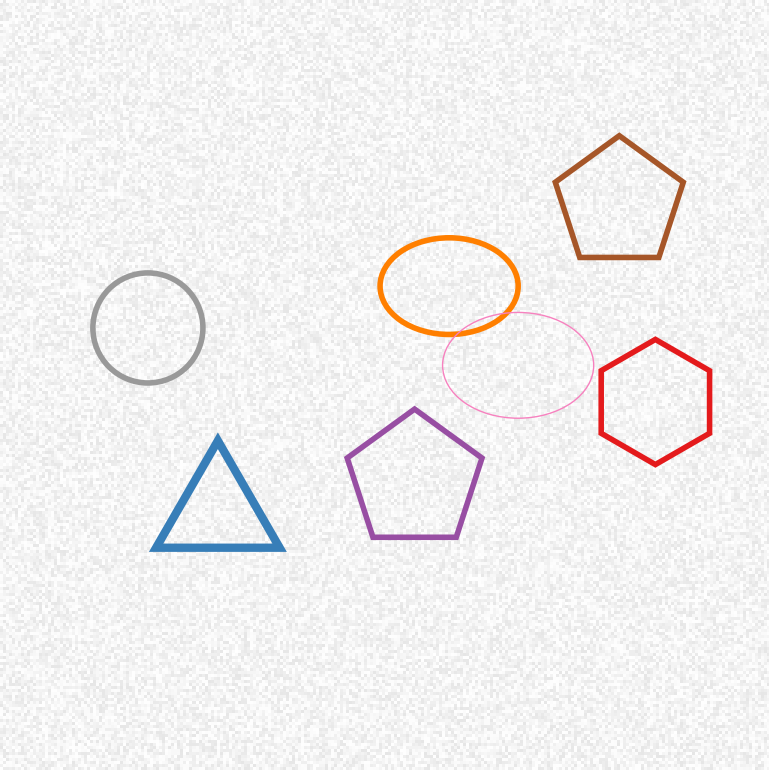[{"shape": "hexagon", "thickness": 2, "radius": 0.41, "center": [0.851, 0.478]}, {"shape": "triangle", "thickness": 3, "radius": 0.46, "center": [0.283, 0.335]}, {"shape": "pentagon", "thickness": 2, "radius": 0.46, "center": [0.538, 0.377]}, {"shape": "oval", "thickness": 2, "radius": 0.45, "center": [0.583, 0.628]}, {"shape": "pentagon", "thickness": 2, "radius": 0.44, "center": [0.804, 0.736]}, {"shape": "oval", "thickness": 0.5, "radius": 0.49, "center": [0.673, 0.526]}, {"shape": "circle", "thickness": 2, "radius": 0.36, "center": [0.192, 0.574]}]